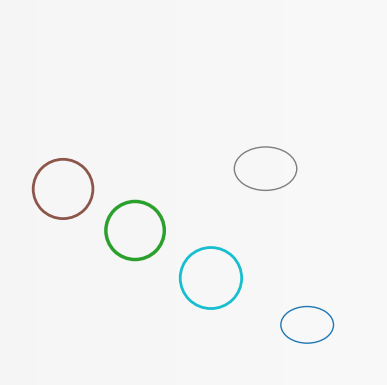[{"shape": "oval", "thickness": 1, "radius": 0.34, "center": [0.793, 0.156]}, {"shape": "circle", "thickness": 2.5, "radius": 0.38, "center": [0.349, 0.401]}, {"shape": "circle", "thickness": 2, "radius": 0.39, "center": [0.163, 0.509]}, {"shape": "oval", "thickness": 1, "radius": 0.4, "center": [0.685, 0.562]}, {"shape": "circle", "thickness": 2, "radius": 0.4, "center": [0.544, 0.278]}]